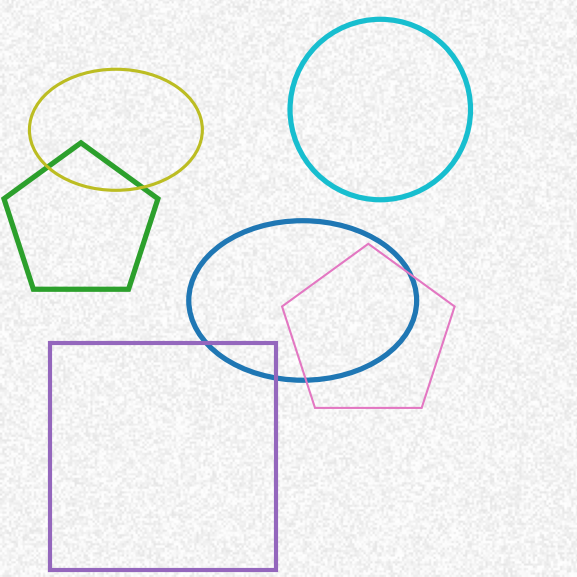[{"shape": "oval", "thickness": 2.5, "radius": 0.99, "center": [0.524, 0.479]}, {"shape": "pentagon", "thickness": 2.5, "radius": 0.7, "center": [0.14, 0.612]}, {"shape": "square", "thickness": 2, "radius": 0.98, "center": [0.282, 0.208]}, {"shape": "pentagon", "thickness": 1, "radius": 0.79, "center": [0.638, 0.42]}, {"shape": "oval", "thickness": 1.5, "radius": 0.75, "center": [0.201, 0.774]}, {"shape": "circle", "thickness": 2.5, "radius": 0.78, "center": [0.658, 0.809]}]